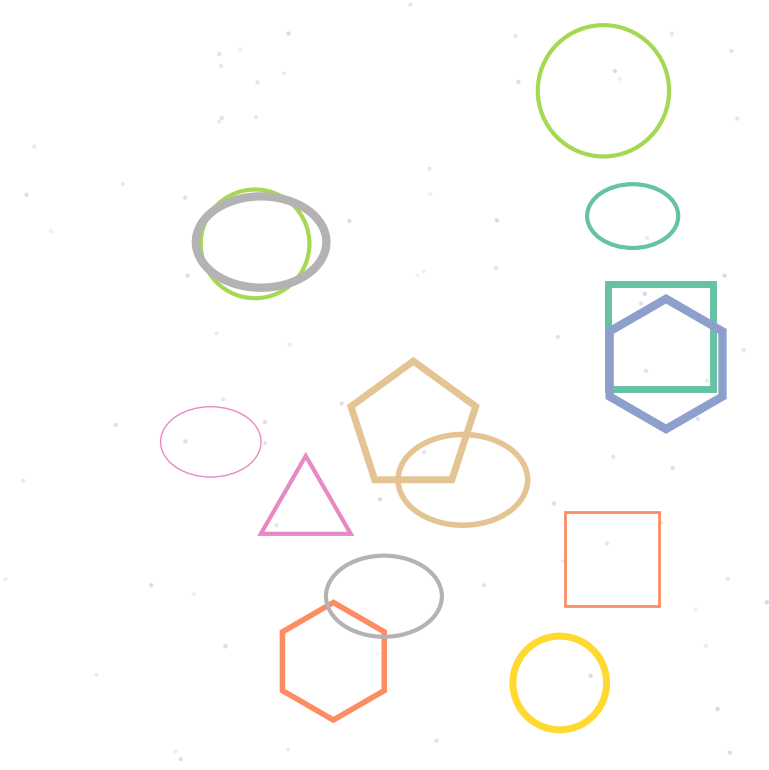[{"shape": "oval", "thickness": 1.5, "radius": 0.3, "center": [0.822, 0.719]}, {"shape": "square", "thickness": 2.5, "radius": 0.34, "center": [0.858, 0.563]}, {"shape": "square", "thickness": 1, "radius": 0.31, "center": [0.795, 0.274]}, {"shape": "hexagon", "thickness": 2, "radius": 0.38, "center": [0.433, 0.141]}, {"shape": "hexagon", "thickness": 3, "radius": 0.42, "center": [0.865, 0.527]}, {"shape": "oval", "thickness": 0.5, "radius": 0.33, "center": [0.274, 0.426]}, {"shape": "triangle", "thickness": 1.5, "radius": 0.34, "center": [0.397, 0.34]}, {"shape": "circle", "thickness": 1.5, "radius": 0.43, "center": [0.784, 0.882]}, {"shape": "circle", "thickness": 1.5, "radius": 0.35, "center": [0.331, 0.683]}, {"shape": "circle", "thickness": 2.5, "radius": 0.3, "center": [0.727, 0.113]}, {"shape": "oval", "thickness": 2, "radius": 0.42, "center": [0.601, 0.377]}, {"shape": "pentagon", "thickness": 2.5, "radius": 0.43, "center": [0.537, 0.446]}, {"shape": "oval", "thickness": 1.5, "radius": 0.38, "center": [0.499, 0.226]}, {"shape": "oval", "thickness": 3, "radius": 0.42, "center": [0.339, 0.686]}]